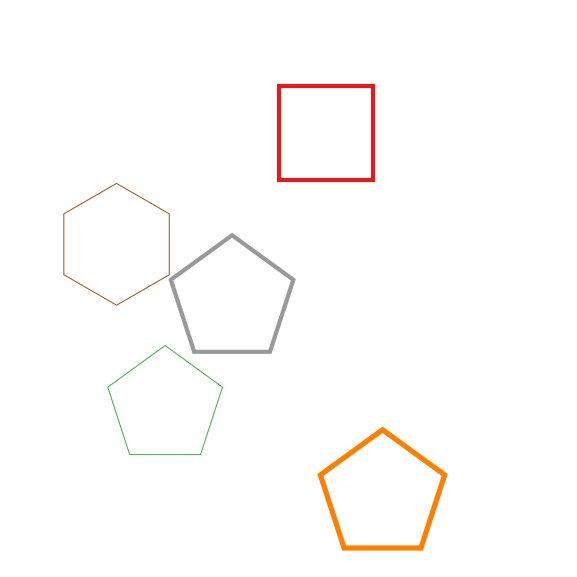[{"shape": "square", "thickness": 2, "radius": 0.41, "center": [0.564, 0.769]}, {"shape": "pentagon", "thickness": 0.5, "radius": 0.52, "center": [0.286, 0.296]}, {"shape": "pentagon", "thickness": 2.5, "radius": 0.57, "center": [0.662, 0.142]}, {"shape": "hexagon", "thickness": 0.5, "radius": 0.53, "center": [0.202, 0.576]}, {"shape": "pentagon", "thickness": 2, "radius": 0.56, "center": [0.402, 0.48]}]